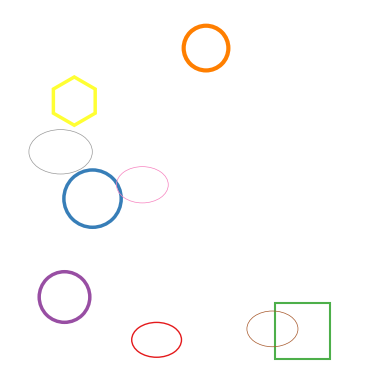[{"shape": "oval", "thickness": 1, "radius": 0.32, "center": [0.407, 0.117]}, {"shape": "circle", "thickness": 2.5, "radius": 0.37, "center": [0.24, 0.484]}, {"shape": "square", "thickness": 1.5, "radius": 0.36, "center": [0.786, 0.14]}, {"shape": "circle", "thickness": 2.5, "radius": 0.33, "center": [0.168, 0.229]}, {"shape": "circle", "thickness": 3, "radius": 0.29, "center": [0.535, 0.875]}, {"shape": "hexagon", "thickness": 2.5, "radius": 0.31, "center": [0.193, 0.737]}, {"shape": "oval", "thickness": 0.5, "radius": 0.33, "center": [0.708, 0.146]}, {"shape": "oval", "thickness": 0.5, "radius": 0.34, "center": [0.37, 0.52]}, {"shape": "oval", "thickness": 0.5, "radius": 0.41, "center": [0.157, 0.606]}]